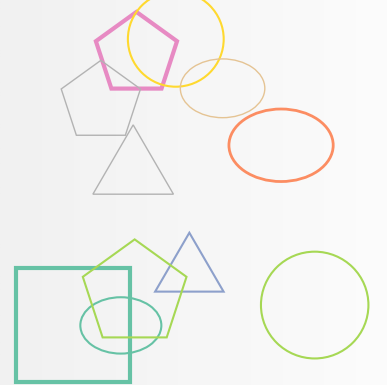[{"shape": "square", "thickness": 3, "radius": 0.74, "center": [0.189, 0.156]}, {"shape": "oval", "thickness": 1.5, "radius": 0.52, "center": [0.312, 0.155]}, {"shape": "oval", "thickness": 2, "radius": 0.67, "center": [0.725, 0.623]}, {"shape": "triangle", "thickness": 1.5, "radius": 0.51, "center": [0.489, 0.294]}, {"shape": "pentagon", "thickness": 3, "radius": 0.55, "center": [0.352, 0.859]}, {"shape": "pentagon", "thickness": 1.5, "radius": 0.7, "center": [0.348, 0.237]}, {"shape": "circle", "thickness": 1.5, "radius": 0.69, "center": [0.812, 0.208]}, {"shape": "circle", "thickness": 1.5, "radius": 0.62, "center": [0.454, 0.898]}, {"shape": "oval", "thickness": 1, "radius": 0.55, "center": [0.574, 0.771]}, {"shape": "triangle", "thickness": 1, "radius": 0.6, "center": [0.344, 0.556]}, {"shape": "pentagon", "thickness": 1, "radius": 0.54, "center": [0.26, 0.736]}]